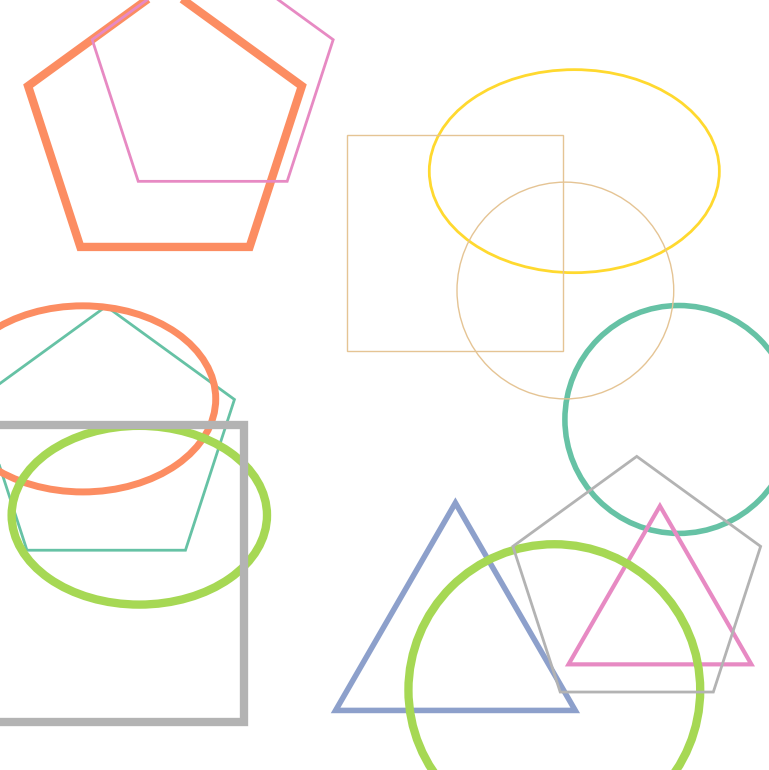[{"shape": "circle", "thickness": 2, "radius": 0.74, "center": [0.882, 0.455]}, {"shape": "pentagon", "thickness": 1, "radius": 0.88, "center": [0.138, 0.427]}, {"shape": "pentagon", "thickness": 3, "radius": 0.93, "center": [0.214, 0.831]}, {"shape": "oval", "thickness": 2.5, "radius": 0.86, "center": [0.108, 0.482]}, {"shape": "triangle", "thickness": 2, "radius": 0.9, "center": [0.591, 0.167]}, {"shape": "pentagon", "thickness": 1, "radius": 0.82, "center": [0.276, 0.898]}, {"shape": "triangle", "thickness": 1.5, "radius": 0.69, "center": [0.857, 0.206]}, {"shape": "circle", "thickness": 3, "radius": 0.95, "center": [0.72, 0.104]}, {"shape": "oval", "thickness": 3, "radius": 0.83, "center": [0.181, 0.331]}, {"shape": "oval", "thickness": 1, "radius": 0.94, "center": [0.746, 0.778]}, {"shape": "square", "thickness": 0.5, "radius": 0.7, "center": [0.591, 0.685]}, {"shape": "circle", "thickness": 0.5, "radius": 0.7, "center": [0.734, 0.623]}, {"shape": "pentagon", "thickness": 1, "radius": 0.85, "center": [0.827, 0.238]}, {"shape": "square", "thickness": 3, "radius": 0.96, "center": [0.125, 0.255]}]